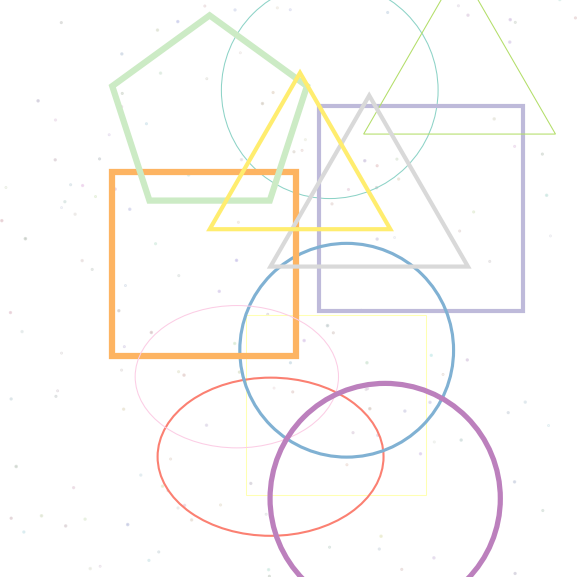[{"shape": "circle", "thickness": 0.5, "radius": 0.94, "center": [0.571, 0.843]}, {"shape": "square", "thickness": 0.5, "radius": 0.78, "center": [0.582, 0.298]}, {"shape": "square", "thickness": 2, "radius": 0.88, "center": [0.73, 0.638]}, {"shape": "oval", "thickness": 1, "radius": 0.98, "center": [0.469, 0.208]}, {"shape": "circle", "thickness": 1.5, "radius": 0.93, "center": [0.6, 0.393]}, {"shape": "square", "thickness": 3, "radius": 0.8, "center": [0.353, 0.542]}, {"shape": "triangle", "thickness": 0.5, "radius": 0.96, "center": [0.796, 0.863]}, {"shape": "oval", "thickness": 0.5, "radius": 0.88, "center": [0.41, 0.347]}, {"shape": "triangle", "thickness": 2, "radius": 0.99, "center": [0.639, 0.636]}, {"shape": "circle", "thickness": 2.5, "radius": 1.0, "center": [0.667, 0.136]}, {"shape": "pentagon", "thickness": 3, "radius": 0.89, "center": [0.363, 0.795]}, {"shape": "triangle", "thickness": 2, "radius": 0.9, "center": [0.52, 0.693]}]